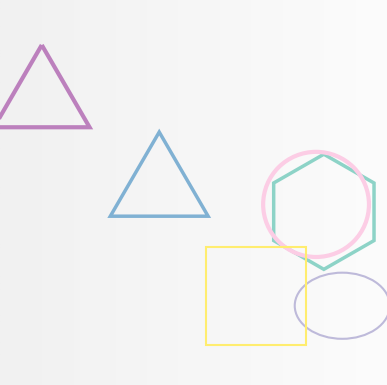[{"shape": "hexagon", "thickness": 2.5, "radius": 0.75, "center": [0.836, 0.45]}, {"shape": "oval", "thickness": 1.5, "radius": 0.61, "center": [0.883, 0.206]}, {"shape": "triangle", "thickness": 2.5, "radius": 0.73, "center": [0.411, 0.511]}, {"shape": "circle", "thickness": 3, "radius": 0.68, "center": [0.816, 0.469]}, {"shape": "triangle", "thickness": 3, "radius": 0.71, "center": [0.108, 0.741]}, {"shape": "square", "thickness": 1.5, "radius": 0.64, "center": [0.661, 0.231]}]